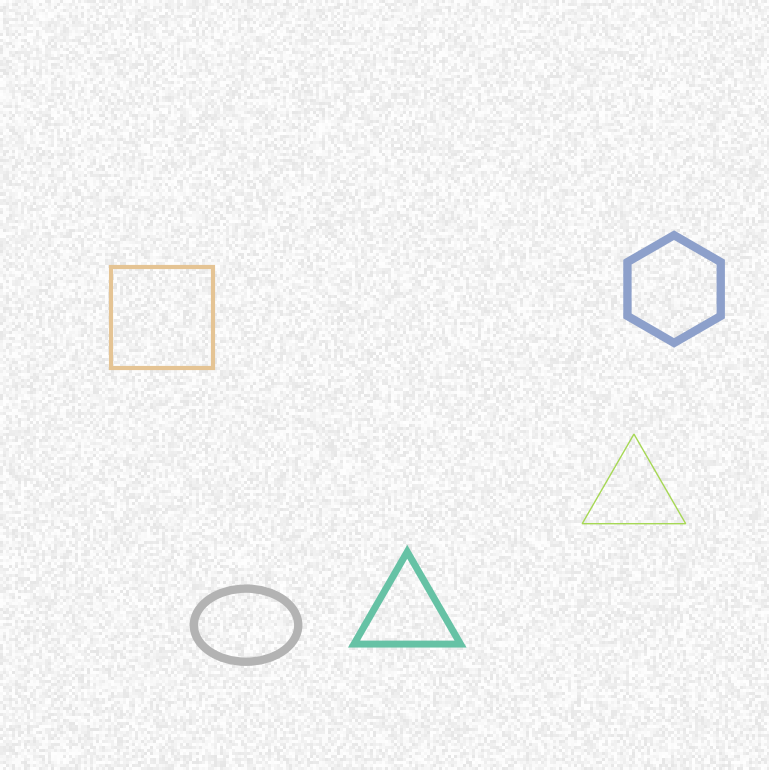[{"shape": "triangle", "thickness": 2.5, "radius": 0.4, "center": [0.529, 0.203]}, {"shape": "hexagon", "thickness": 3, "radius": 0.35, "center": [0.875, 0.625]}, {"shape": "triangle", "thickness": 0.5, "radius": 0.39, "center": [0.823, 0.359]}, {"shape": "square", "thickness": 1.5, "radius": 0.33, "center": [0.21, 0.588]}, {"shape": "oval", "thickness": 3, "radius": 0.34, "center": [0.32, 0.188]}]